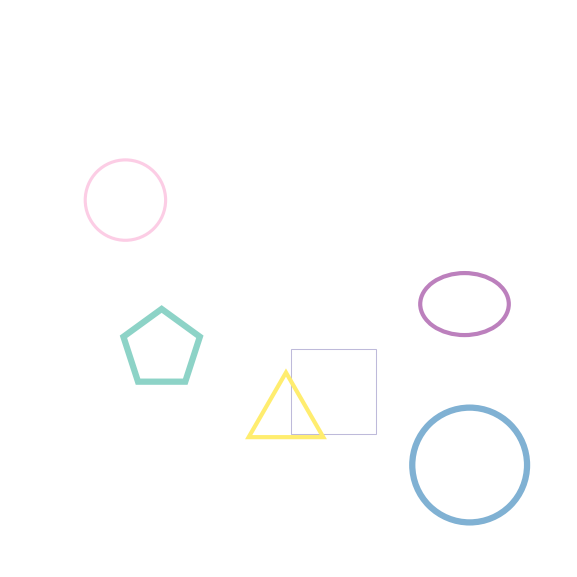[{"shape": "pentagon", "thickness": 3, "radius": 0.35, "center": [0.28, 0.395]}, {"shape": "square", "thickness": 0.5, "radius": 0.37, "center": [0.578, 0.321]}, {"shape": "circle", "thickness": 3, "radius": 0.5, "center": [0.813, 0.194]}, {"shape": "circle", "thickness": 1.5, "radius": 0.35, "center": [0.217, 0.653]}, {"shape": "oval", "thickness": 2, "radius": 0.38, "center": [0.804, 0.473]}, {"shape": "triangle", "thickness": 2, "radius": 0.37, "center": [0.495, 0.279]}]